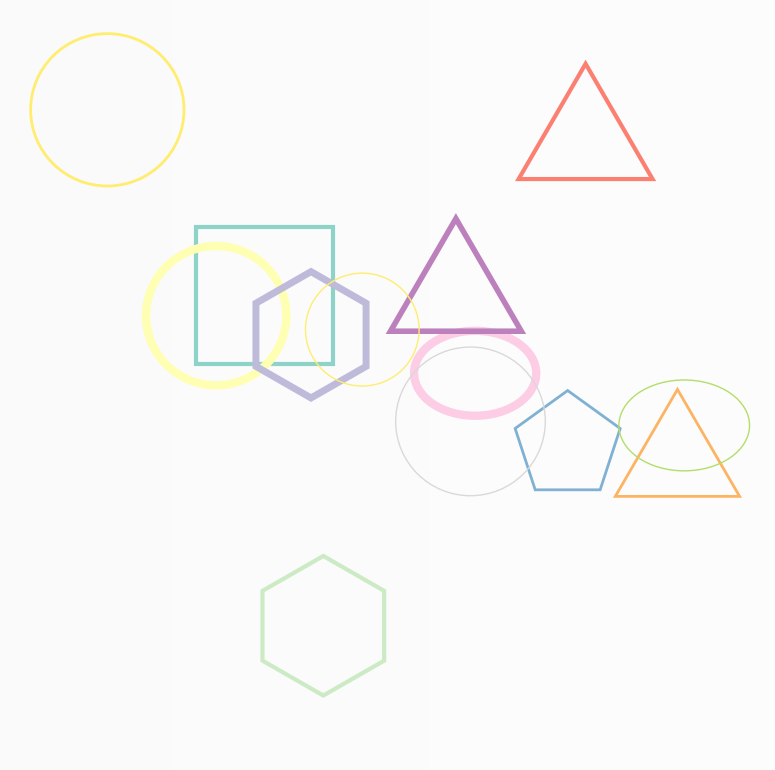[{"shape": "square", "thickness": 1.5, "radius": 0.44, "center": [0.342, 0.616]}, {"shape": "circle", "thickness": 3, "radius": 0.45, "center": [0.279, 0.59]}, {"shape": "hexagon", "thickness": 2.5, "radius": 0.41, "center": [0.401, 0.565]}, {"shape": "triangle", "thickness": 1.5, "radius": 0.5, "center": [0.756, 0.817]}, {"shape": "pentagon", "thickness": 1, "radius": 0.36, "center": [0.732, 0.422]}, {"shape": "triangle", "thickness": 1, "radius": 0.46, "center": [0.874, 0.402]}, {"shape": "oval", "thickness": 0.5, "radius": 0.42, "center": [0.883, 0.448]}, {"shape": "oval", "thickness": 3, "radius": 0.39, "center": [0.613, 0.515]}, {"shape": "circle", "thickness": 0.5, "radius": 0.48, "center": [0.607, 0.453]}, {"shape": "triangle", "thickness": 2, "radius": 0.49, "center": [0.588, 0.619]}, {"shape": "hexagon", "thickness": 1.5, "radius": 0.45, "center": [0.417, 0.187]}, {"shape": "circle", "thickness": 0.5, "radius": 0.37, "center": [0.467, 0.572]}, {"shape": "circle", "thickness": 1, "radius": 0.49, "center": [0.138, 0.857]}]